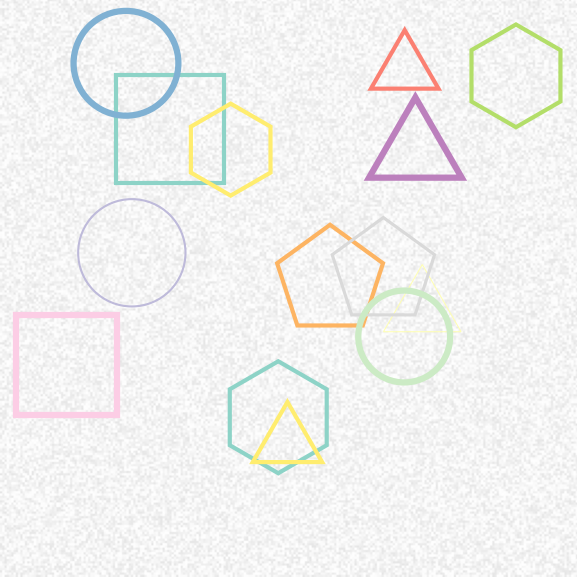[{"shape": "square", "thickness": 2, "radius": 0.47, "center": [0.295, 0.775]}, {"shape": "hexagon", "thickness": 2, "radius": 0.48, "center": [0.482, 0.277]}, {"shape": "triangle", "thickness": 0.5, "radius": 0.39, "center": [0.731, 0.463]}, {"shape": "circle", "thickness": 1, "radius": 0.46, "center": [0.228, 0.561]}, {"shape": "triangle", "thickness": 2, "radius": 0.34, "center": [0.701, 0.879]}, {"shape": "circle", "thickness": 3, "radius": 0.45, "center": [0.218, 0.89]}, {"shape": "pentagon", "thickness": 2, "radius": 0.48, "center": [0.572, 0.514]}, {"shape": "hexagon", "thickness": 2, "radius": 0.44, "center": [0.893, 0.868]}, {"shape": "square", "thickness": 3, "radius": 0.44, "center": [0.115, 0.367]}, {"shape": "pentagon", "thickness": 1.5, "radius": 0.47, "center": [0.664, 0.529]}, {"shape": "triangle", "thickness": 3, "radius": 0.46, "center": [0.719, 0.738]}, {"shape": "circle", "thickness": 3, "radius": 0.4, "center": [0.7, 0.416]}, {"shape": "hexagon", "thickness": 2, "radius": 0.4, "center": [0.399, 0.74]}, {"shape": "triangle", "thickness": 2, "radius": 0.35, "center": [0.498, 0.234]}]